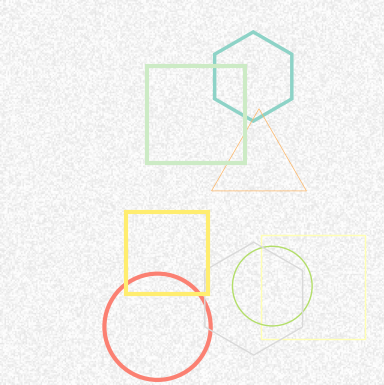[{"shape": "hexagon", "thickness": 2.5, "radius": 0.58, "center": [0.658, 0.801]}, {"shape": "square", "thickness": 1, "radius": 0.67, "center": [0.813, 0.254]}, {"shape": "circle", "thickness": 3, "radius": 0.69, "center": [0.409, 0.151]}, {"shape": "triangle", "thickness": 0.5, "radius": 0.71, "center": [0.673, 0.575]}, {"shape": "circle", "thickness": 1, "radius": 0.52, "center": [0.707, 0.257]}, {"shape": "hexagon", "thickness": 1, "radius": 0.73, "center": [0.659, 0.224]}, {"shape": "square", "thickness": 3, "radius": 0.63, "center": [0.509, 0.702]}, {"shape": "square", "thickness": 3, "radius": 0.53, "center": [0.433, 0.344]}]